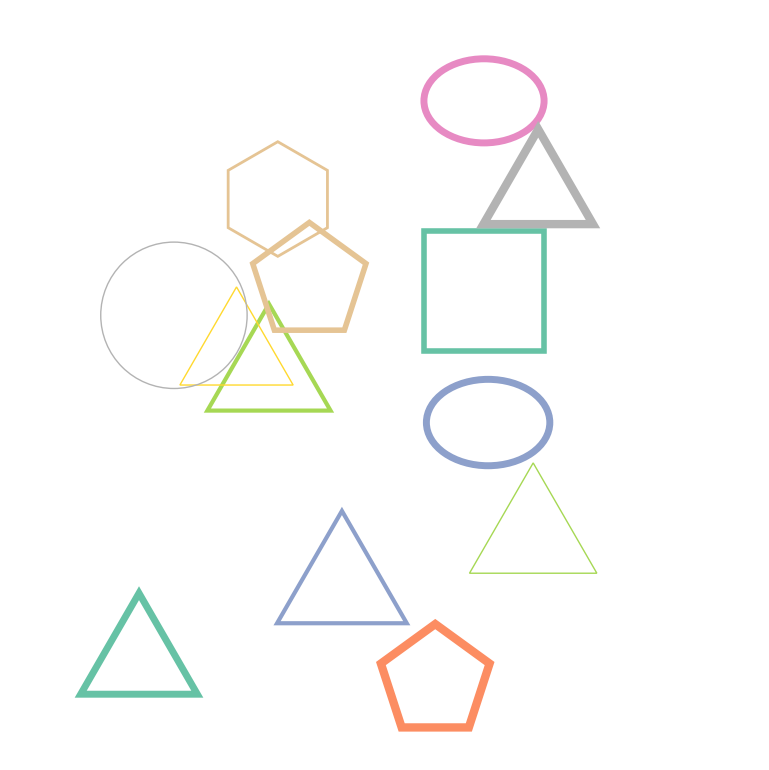[{"shape": "triangle", "thickness": 2.5, "radius": 0.44, "center": [0.181, 0.142]}, {"shape": "square", "thickness": 2, "radius": 0.39, "center": [0.629, 0.622]}, {"shape": "pentagon", "thickness": 3, "radius": 0.37, "center": [0.565, 0.115]}, {"shape": "triangle", "thickness": 1.5, "radius": 0.49, "center": [0.444, 0.239]}, {"shape": "oval", "thickness": 2.5, "radius": 0.4, "center": [0.634, 0.451]}, {"shape": "oval", "thickness": 2.5, "radius": 0.39, "center": [0.629, 0.869]}, {"shape": "triangle", "thickness": 0.5, "radius": 0.48, "center": [0.692, 0.303]}, {"shape": "triangle", "thickness": 1.5, "radius": 0.46, "center": [0.349, 0.513]}, {"shape": "triangle", "thickness": 0.5, "radius": 0.42, "center": [0.307, 0.542]}, {"shape": "pentagon", "thickness": 2, "radius": 0.39, "center": [0.402, 0.634]}, {"shape": "hexagon", "thickness": 1, "radius": 0.37, "center": [0.361, 0.742]}, {"shape": "circle", "thickness": 0.5, "radius": 0.48, "center": [0.226, 0.591]}, {"shape": "triangle", "thickness": 3, "radius": 0.41, "center": [0.699, 0.75]}]